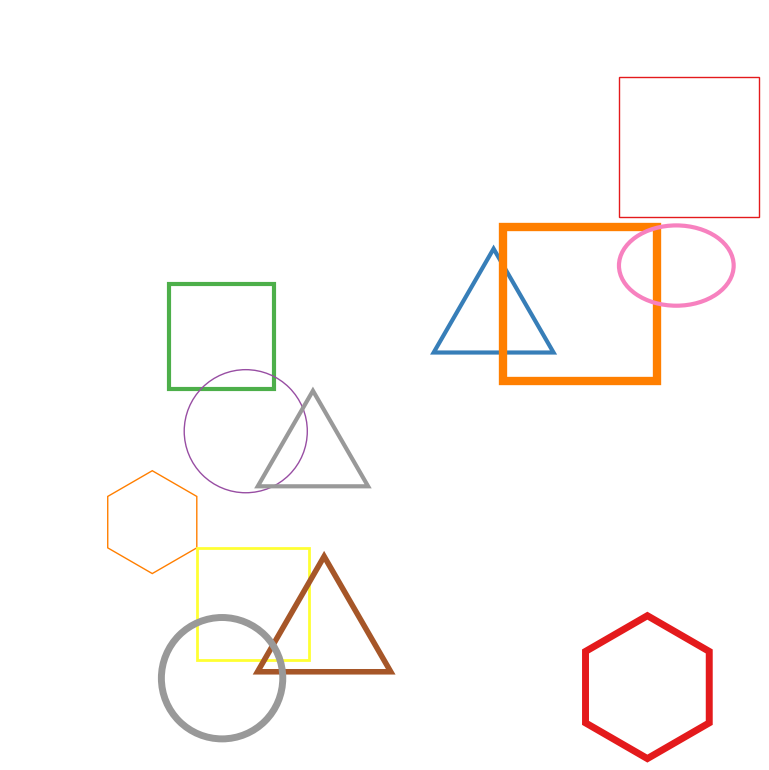[{"shape": "square", "thickness": 0.5, "radius": 0.45, "center": [0.895, 0.809]}, {"shape": "hexagon", "thickness": 2.5, "radius": 0.46, "center": [0.841, 0.108]}, {"shape": "triangle", "thickness": 1.5, "radius": 0.45, "center": [0.641, 0.587]}, {"shape": "square", "thickness": 1.5, "radius": 0.34, "center": [0.288, 0.562]}, {"shape": "circle", "thickness": 0.5, "radius": 0.4, "center": [0.319, 0.44]}, {"shape": "hexagon", "thickness": 0.5, "radius": 0.33, "center": [0.198, 0.322]}, {"shape": "square", "thickness": 3, "radius": 0.5, "center": [0.753, 0.606]}, {"shape": "square", "thickness": 1, "radius": 0.37, "center": [0.329, 0.216]}, {"shape": "triangle", "thickness": 2, "radius": 0.5, "center": [0.421, 0.178]}, {"shape": "oval", "thickness": 1.5, "radius": 0.37, "center": [0.878, 0.655]}, {"shape": "triangle", "thickness": 1.5, "radius": 0.41, "center": [0.406, 0.41]}, {"shape": "circle", "thickness": 2.5, "radius": 0.39, "center": [0.288, 0.119]}]